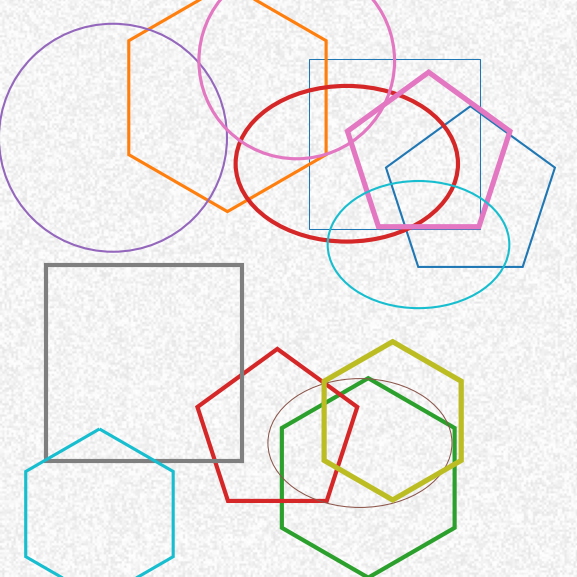[{"shape": "square", "thickness": 0.5, "radius": 0.74, "center": [0.683, 0.75]}, {"shape": "pentagon", "thickness": 1, "radius": 0.77, "center": [0.815, 0.661]}, {"shape": "hexagon", "thickness": 1.5, "radius": 0.99, "center": [0.394, 0.83]}, {"shape": "hexagon", "thickness": 2, "radius": 0.86, "center": [0.638, 0.172]}, {"shape": "pentagon", "thickness": 2, "radius": 0.73, "center": [0.48, 0.249]}, {"shape": "oval", "thickness": 2, "radius": 0.96, "center": [0.601, 0.716]}, {"shape": "circle", "thickness": 1, "radius": 0.99, "center": [0.196, 0.761]}, {"shape": "oval", "thickness": 0.5, "radius": 0.8, "center": [0.623, 0.232]}, {"shape": "pentagon", "thickness": 2.5, "radius": 0.74, "center": [0.742, 0.726]}, {"shape": "circle", "thickness": 1.5, "radius": 0.85, "center": [0.514, 0.894]}, {"shape": "square", "thickness": 2, "radius": 0.85, "center": [0.249, 0.37]}, {"shape": "hexagon", "thickness": 2.5, "radius": 0.69, "center": [0.68, 0.27]}, {"shape": "hexagon", "thickness": 1.5, "radius": 0.74, "center": [0.172, 0.109]}, {"shape": "oval", "thickness": 1, "radius": 0.79, "center": [0.725, 0.576]}]